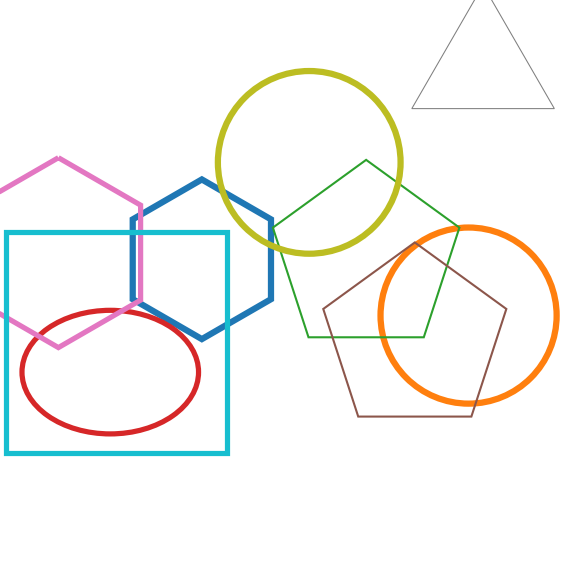[{"shape": "hexagon", "thickness": 3, "radius": 0.69, "center": [0.35, 0.55]}, {"shape": "circle", "thickness": 3, "radius": 0.76, "center": [0.811, 0.453]}, {"shape": "pentagon", "thickness": 1, "radius": 0.85, "center": [0.634, 0.552]}, {"shape": "oval", "thickness": 2.5, "radius": 0.76, "center": [0.191, 0.355]}, {"shape": "pentagon", "thickness": 1, "radius": 0.83, "center": [0.718, 0.413]}, {"shape": "hexagon", "thickness": 2.5, "radius": 0.82, "center": [0.101, 0.562]}, {"shape": "triangle", "thickness": 0.5, "radius": 0.71, "center": [0.837, 0.882]}, {"shape": "circle", "thickness": 3, "radius": 0.79, "center": [0.535, 0.718]}, {"shape": "square", "thickness": 2.5, "radius": 0.96, "center": [0.202, 0.406]}]